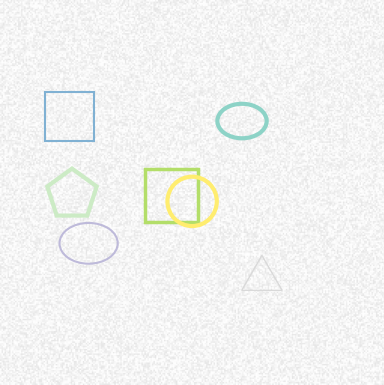[{"shape": "oval", "thickness": 3, "radius": 0.32, "center": [0.629, 0.686]}, {"shape": "oval", "thickness": 1.5, "radius": 0.38, "center": [0.23, 0.368]}, {"shape": "square", "thickness": 1.5, "radius": 0.32, "center": [0.18, 0.698]}, {"shape": "square", "thickness": 2.5, "radius": 0.34, "center": [0.446, 0.492]}, {"shape": "triangle", "thickness": 1, "radius": 0.3, "center": [0.68, 0.276]}, {"shape": "pentagon", "thickness": 3, "radius": 0.34, "center": [0.187, 0.495]}, {"shape": "circle", "thickness": 3, "radius": 0.32, "center": [0.499, 0.477]}]